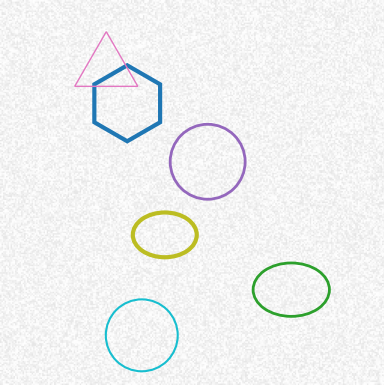[{"shape": "hexagon", "thickness": 3, "radius": 0.49, "center": [0.33, 0.732]}, {"shape": "oval", "thickness": 2, "radius": 0.5, "center": [0.757, 0.248]}, {"shape": "circle", "thickness": 2, "radius": 0.49, "center": [0.539, 0.58]}, {"shape": "triangle", "thickness": 1, "radius": 0.47, "center": [0.276, 0.823]}, {"shape": "oval", "thickness": 3, "radius": 0.42, "center": [0.428, 0.39]}, {"shape": "circle", "thickness": 1.5, "radius": 0.47, "center": [0.368, 0.129]}]